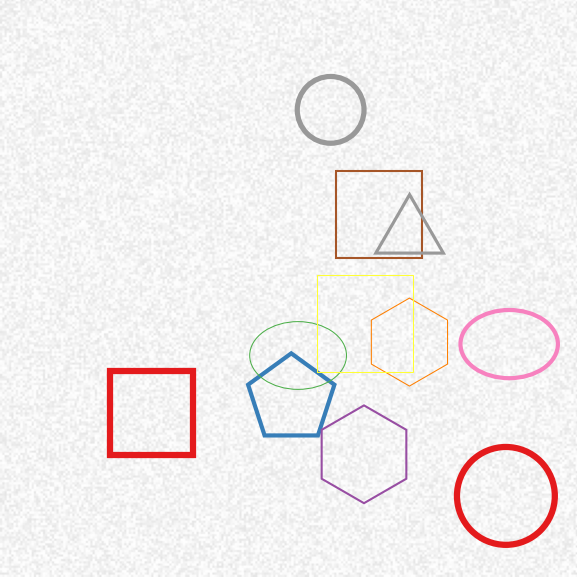[{"shape": "square", "thickness": 3, "radius": 0.36, "center": [0.262, 0.284]}, {"shape": "circle", "thickness": 3, "radius": 0.42, "center": [0.876, 0.14]}, {"shape": "pentagon", "thickness": 2, "radius": 0.39, "center": [0.504, 0.309]}, {"shape": "oval", "thickness": 0.5, "radius": 0.42, "center": [0.516, 0.384]}, {"shape": "hexagon", "thickness": 1, "radius": 0.42, "center": [0.63, 0.212]}, {"shape": "hexagon", "thickness": 0.5, "radius": 0.38, "center": [0.709, 0.407]}, {"shape": "square", "thickness": 0.5, "radius": 0.42, "center": [0.631, 0.439]}, {"shape": "square", "thickness": 1, "radius": 0.38, "center": [0.656, 0.628]}, {"shape": "oval", "thickness": 2, "radius": 0.42, "center": [0.882, 0.403]}, {"shape": "triangle", "thickness": 1.5, "radius": 0.34, "center": [0.709, 0.595]}, {"shape": "circle", "thickness": 2.5, "radius": 0.29, "center": [0.573, 0.809]}]